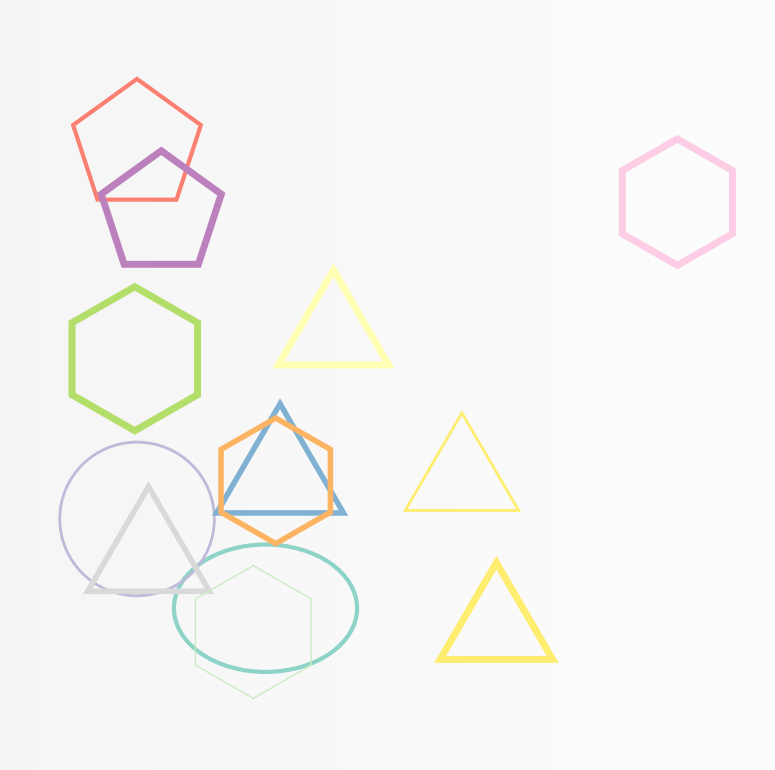[{"shape": "oval", "thickness": 1.5, "radius": 0.59, "center": [0.343, 0.21]}, {"shape": "triangle", "thickness": 2.5, "radius": 0.41, "center": [0.43, 0.567]}, {"shape": "circle", "thickness": 1, "radius": 0.5, "center": [0.177, 0.326]}, {"shape": "pentagon", "thickness": 1.5, "radius": 0.43, "center": [0.177, 0.811]}, {"shape": "triangle", "thickness": 2, "radius": 0.47, "center": [0.361, 0.381]}, {"shape": "hexagon", "thickness": 2, "radius": 0.41, "center": [0.356, 0.376]}, {"shape": "hexagon", "thickness": 2.5, "radius": 0.47, "center": [0.174, 0.534]}, {"shape": "hexagon", "thickness": 2.5, "radius": 0.41, "center": [0.874, 0.737]}, {"shape": "triangle", "thickness": 2, "radius": 0.45, "center": [0.192, 0.277]}, {"shape": "pentagon", "thickness": 2.5, "radius": 0.41, "center": [0.208, 0.723]}, {"shape": "hexagon", "thickness": 0.5, "radius": 0.43, "center": [0.327, 0.179]}, {"shape": "triangle", "thickness": 1, "radius": 0.42, "center": [0.596, 0.379]}, {"shape": "triangle", "thickness": 2.5, "radius": 0.42, "center": [0.64, 0.186]}]